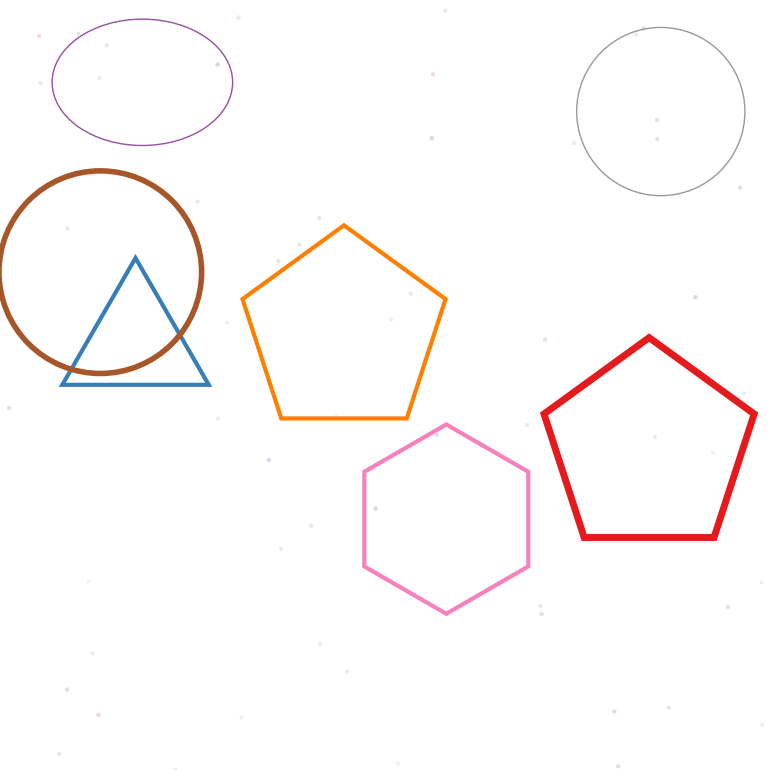[{"shape": "pentagon", "thickness": 2.5, "radius": 0.72, "center": [0.843, 0.418]}, {"shape": "triangle", "thickness": 1.5, "radius": 0.55, "center": [0.176, 0.555]}, {"shape": "oval", "thickness": 0.5, "radius": 0.59, "center": [0.185, 0.893]}, {"shape": "pentagon", "thickness": 1.5, "radius": 0.69, "center": [0.447, 0.569]}, {"shape": "circle", "thickness": 2, "radius": 0.66, "center": [0.13, 0.647]}, {"shape": "hexagon", "thickness": 1.5, "radius": 0.61, "center": [0.58, 0.326]}, {"shape": "circle", "thickness": 0.5, "radius": 0.55, "center": [0.858, 0.855]}]